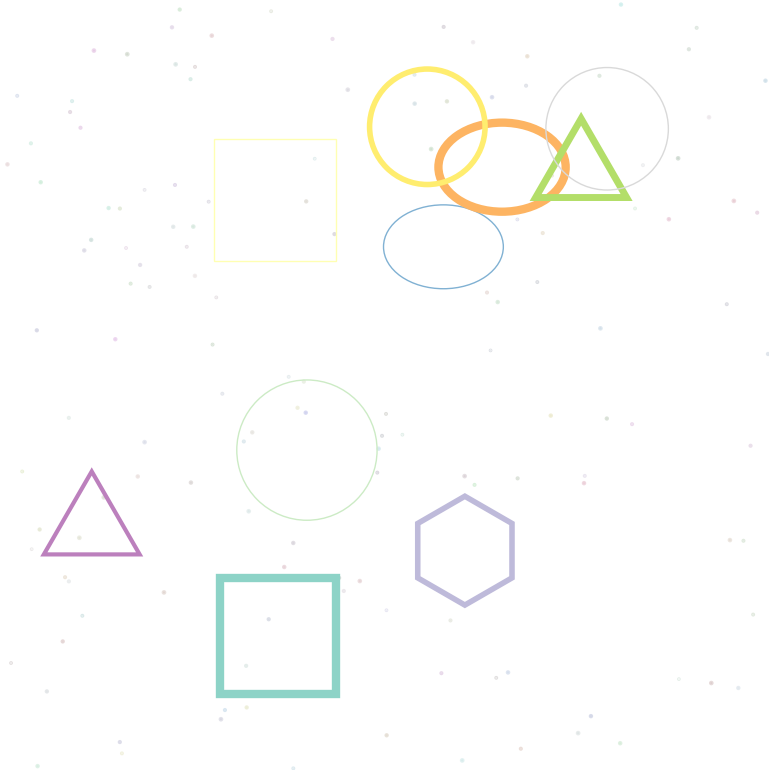[{"shape": "square", "thickness": 3, "radius": 0.38, "center": [0.361, 0.174]}, {"shape": "square", "thickness": 0.5, "radius": 0.4, "center": [0.357, 0.74]}, {"shape": "hexagon", "thickness": 2, "radius": 0.35, "center": [0.604, 0.285]}, {"shape": "oval", "thickness": 0.5, "radius": 0.39, "center": [0.576, 0.679]}, {"shape": "oval", "thickness": 3, "radius": 0.41, "center": [0.652, 0.783]}, {"shape": "triangle", "thickness": 2.5, "radius": 0.34, "center": [0.755, 0.778]}, {"shape": "circle", "thickness": 0.5, "radius": 0.4, "center": [0.788, 0.833]}, {"shape": "triangle", "thickness": 1.5, "radius": 0.36, "center": [0.119, 0.316]}, {"shape": "circle", "thickness": 0.5, "radius": 0.46, "center": [0.399, 0.415]}, {"shape": "circle", "thickness": 2, "radius": 0.37, "center": [0.555, 0.835]}]